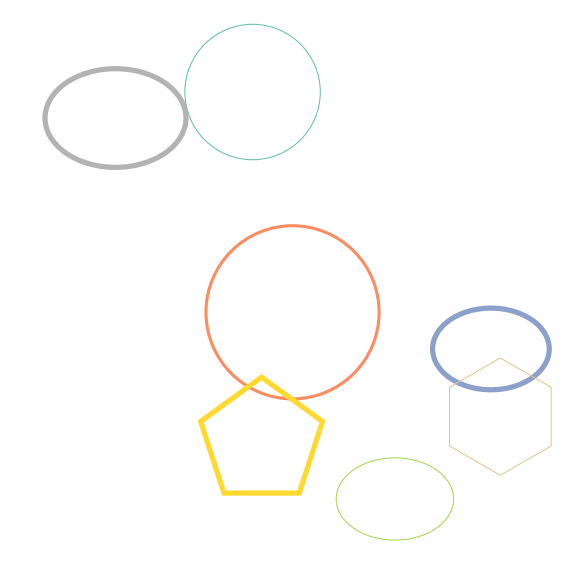[{"shape": "circle", "thickness": 0.5, "radius": 0.59, "center": [0.437, 0.84]}, {"shape": "circle", "thickness": 1.5, "radius": 0.75, "center": [0.507, 0.458]}, {"shape": "oval", "thickness": 2.5, "radius": 0.51, "center": [0.85, 0.395]}, {"shape": "oval", "thickness": 0.5, "radius": 0.51, "center": [0.684, 0.135]}, {"shape": "pentagon", "thickness": 2.5, "radius": 0.55, "center": [0.453, 0.235]}, {"shape": "hexagon", "thickness": 0.5, "radius": 0.51, "center": [0.866, 0.278]}, {"shape": "oval", "thickness": 2.5, "radius": 0.61, "center": [0.2, 0.795]}]